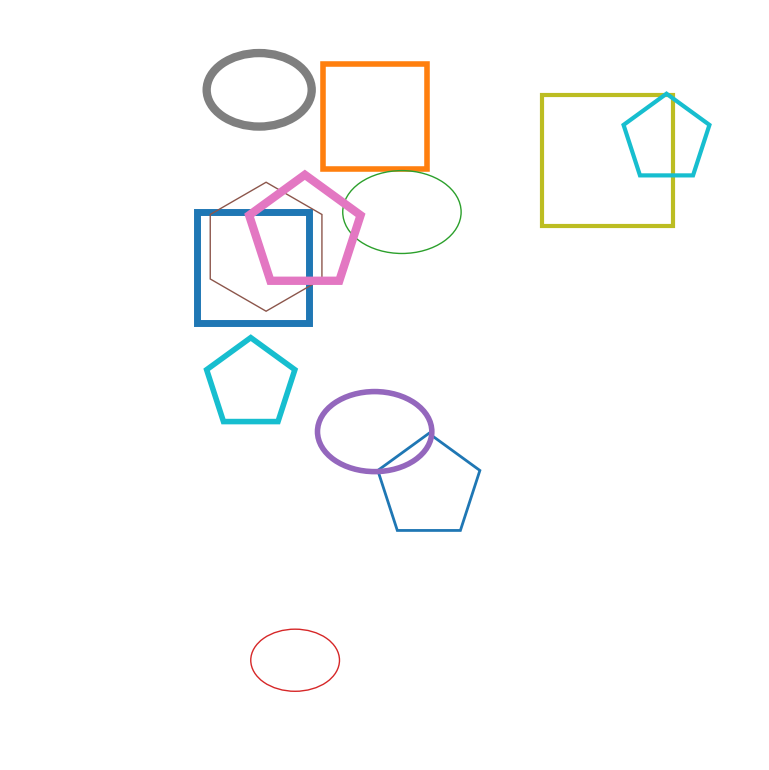[{"shape": "pentagon", "thickness": 1, "radius": 0.35, "center": [0.557, 0.367]}, {"shape": "square", "thickness": 2.5, "radius": 0.36, "center": [0.329, 0.652]}, {"shape": "square", "thickness": 2, "radius": 0.34, "center": [0.487, 0.849]}, {"shape": "oval", "thickness": 0.5, "radius": 0.38, "center": [0.522, 0.725]}, {"shape": "oval", "thickness": 0.5, "radius": 0.29, "center": [0.383, 0.143]}, {"shape": "oval", "thickness": 2, "radius": 0.37, "center": [0.487, 0.439]}, {"shape": "hexagon", "thickness": 0.5, "radius": 0.42, "center": [0.346, 0.68]}, {"shape": "pentagon", "thickness": 3, "radius": 0.38, "center": [0.396, 0.697]}, {"shape": "oval", "thickness": 3, "radius": 0.34, "center": [0.337, 0.883]}, {"shape": "square", "thickness": 1.5, "radius": 0.42, "center": [0.789, 0.792]}, {"shape": "pentagon", "thickness": 2, "radius": 0.3, "center": [0.326, 0.501]}, {"shape": "pentagon", "thickness": 1.5, "radius": 0.29, "center": [0.866, 0.82]}]